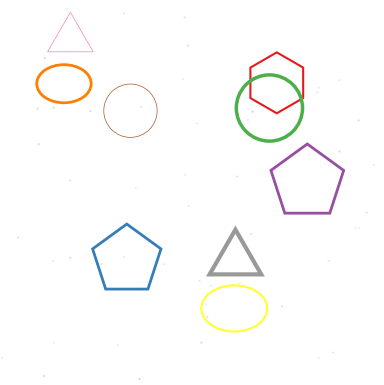[{"shape": "hexagon", "thickness": 1.5, "radius": 0.4, "center": [0.719, 0.785]}, {"shape": "pentagon", "thickness": 2, "radius": 0.47, "center": [0.329, 0.325]}, {"shape": "circle", "thickness": 2.5, "radius": 0.43, "center": [0.7, 0.719]}, {"shape": "pentagon", "thickness": 2, "radius": 0.5, "center": [0.798, 0.527]}, {"shape": "oval", "thickness": 2, "radius": 0.35, "center": [0.166, 0.783]}, {"shape": "oval", "thickness": 1.5, "radius": 0.43, "center": [0.609, 0.199]}, {"shape": "circle", "thickness": 0.5, "radius": 0.35, "center": [0.339, 0.712]}, {"shape": "triangle", "thickness": 0.5, "radius": 0.34, "center": [0.183, 0.9]}, {"shape": "triangle", "thickness": 3, "radius": 0.39, "center": [0.611, 0.326]}]